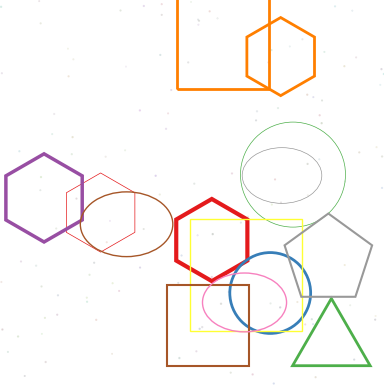[{"shape": "hexagon", "thickness": 0.5, "radius": 0.51, "center": [0.261, 0.448]}, {"shape": "hexagon", "thickness": 3, "radius": 0.53, "center": [0.55, 0.376]}, {"shape": "circle", "thickness": 2, "radius": 0.52, "center": [0.702, 0.239]}, {"shape": "circle", "thickness": 0.5, "radius": 0.68, "center": [0.761, 0.547]}, {"shape": "triangle", "thickness": 2, "radius": 0.58, "center": [0.861, 0.108]}, {"shape": "hexagon", "thickness": 2.5, "radius": 0.57, "center": [0.114, 0.486]}, {"shape": "hexagon", "thickness": 2, "radius": 0.51, "center": [0.729, 0.853]}, {"shape": "square", "thickness": 2, "radius": 0.6, "center": [0.579, 0.89]}, {"shape": "square", "thickness": 1, "radius": 0.73, "center": [0.639, 0.285]}, {"shape": "square", "thickness": 1.5, "radius": 0.53, "center": [0.54, 0.154]}, {"shape": "oval", "thickness": 1, "radius": 0.6, "center": [0.329, 0.418]}, {"shape": "oval", "thickness": 1, "radius": 0.55, "center": [0.635, 0.214]}, {"shape": "oval", "thickness": 0.5, "radius": 0.52, "center": [0.732, 0.544]}, {"shape": "pentagon", "thickness": 1.5, "radius": 0.6, "center": [0.853, 0.326]}]